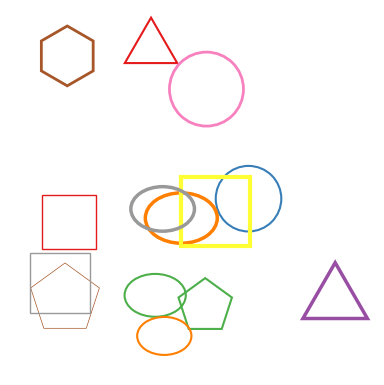[{"shape": "triangle", "thickness": 1.5, "radius": 0.39, "center": [0.392, 0.876]}, {"shape": "square", "thickness": 1, "radius": 0.35, "center": [0.18, 0.424]}, {"shape": "circle", "thickness": 1.5, "radius": 0.43, "center": [0.645, 0.484]}, {"shape": "pentagon", "thickness": 1.5, "radius": 0.36, "center": [0.533, 0.205]}, {"shape": "oval", "thickness": 1.5, "radius": 0.4, "center": [0.403, 0.233]}, {"shape": "triangle", "thickness": 2.5, "radius": 0.48, "center": [0.871, 0.221]}, {"shape": "oval", "thickness": 1.5, "radius": 0.35, "center": [0.427, 0.127]}, {"shape": "oval", "thickness": 2.5, "radius": 0.47, "center": [0.471, 0.434]}, {"shape": "square", "thickness": 3, "radius": 0.45, "center": [0.56, 0.45]}, {"shape": "hexagon", "thickness": 2, "radius": 0.39, "center": [0.175, 0.855]}, {"shape": "pentagon", "thickness": 0.5, "radius": 0.47, "center": [0.169, 0.223]}, {"shape": "circle", "thickness": 2, "radius": 0.48, "center": [0.536, 0.769]}, {"shape": "square", "thickness": 1, "radius": 0.39, "center": [0.156, 0.266]}, {"shape": "oval", "thickness": 2.5, "radius": 0.41, "center": [0.422, 0.457]}]